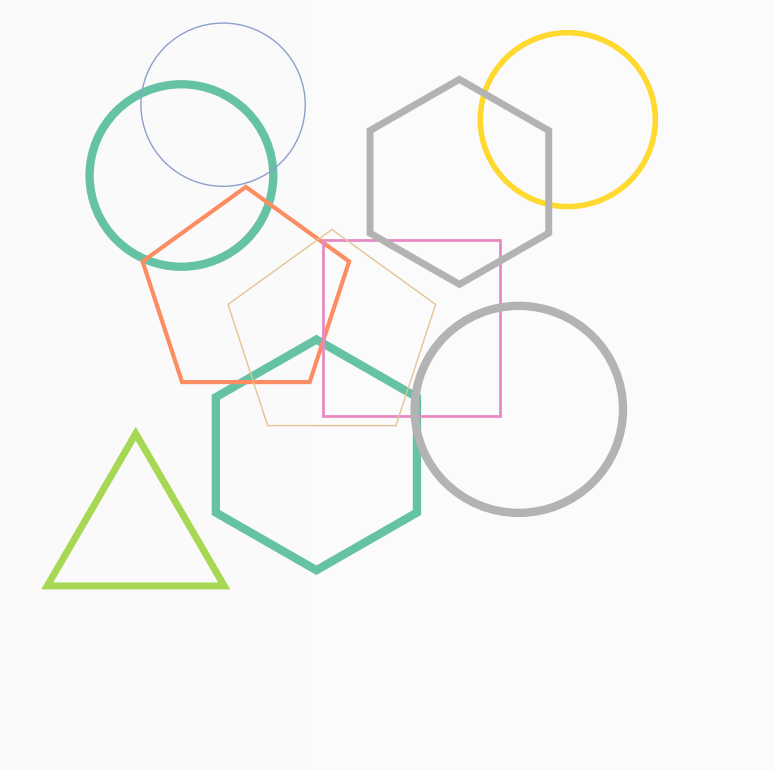[{"shape": "circle", "thickness": 3, "radius": 0.59, "center": [0.234, 0.772]}, {"shape": "hexagon", "thickness": 3, "radius": 0.75, "center": [0.408, 0.409]}, {"shape": "pentagon", "thickness": 1.5, "radius": 0.7, "center": [0.317, 0.617]}, {"shape": "circle", "thickness": 0.5, "radius": 0.53, "center": [0.288, 0.864]}, {"shape": "square", "thickness": 1, "radius": 0.57, "center": [0.531, 0.574]}, {"shape": "triangle", "thickness": 2.5, "radius": 0.66, "center": [0.175, 0.305]}, {"shape": "circle", "thickness": 2, "radius": 0.56, "center": [0.733, 0.845]}, {"shape": "pentagon", "thickness": 0.5, "radius": 0.7, "center": [0.428, 0.561]}, {"shape": "hexagon", "thickness": 2.5, "radius": 0.67, "center": [0.593, 0.764]}, {"shape": "circle", "thickness": 3, "radius": 0.67, "center": [0.669, 0.468]}]